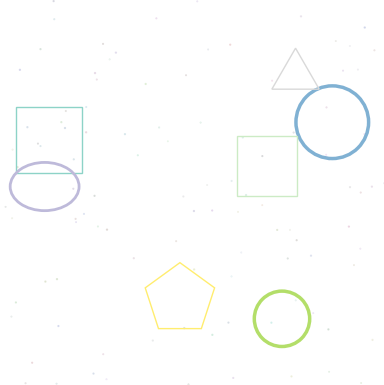[{"shape": "square", "thickness": 1, "radius": 0.43, "center": [0.126, 0.637]}, {"shape": "oval", "thickness": 2, "radius": 0.45, "center": [0.116, 0.515]}, {"shape": "circle", "thickness": 2.5, "radius": 0.47, "center": [0.863, 0.683]}, {"shape": "circle", "thickness": 2.5, "radius": 0.36, "center": [0.732, 0.172]}, {"shape": "triangle", "thickness": 1, "radius": 0.35, "center": [0.768, 0.804]}, {"shape": "square", "thickness": 1, "radius": 0.39, "center": [0.693, 0.569]}, {"shape": "pentagon", "thickness": 1, "radius": 0.47, "center": [0.467, 0.223]}]